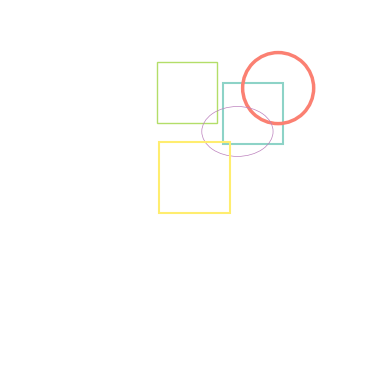[{"shape": "square", "thickness": 1.5, "radius": 0.39, "center": [0.657, 0.705]}, {"shape": "circle", "thickness": 2.5, "radius": 0.46, "center": [0.722, 0.771]}, {"shape": "square", "thickness": 1, "radius": 0.39, "center": [0.486, 0.759]}, {"shape": "oval", "thickness": 0.5, "radius": 0.46, "center": [0.617, 0.659]}, {"shape": "square", "thickness": 1.5, "radius": 0.46, "center": [0.504, 0.539]}]